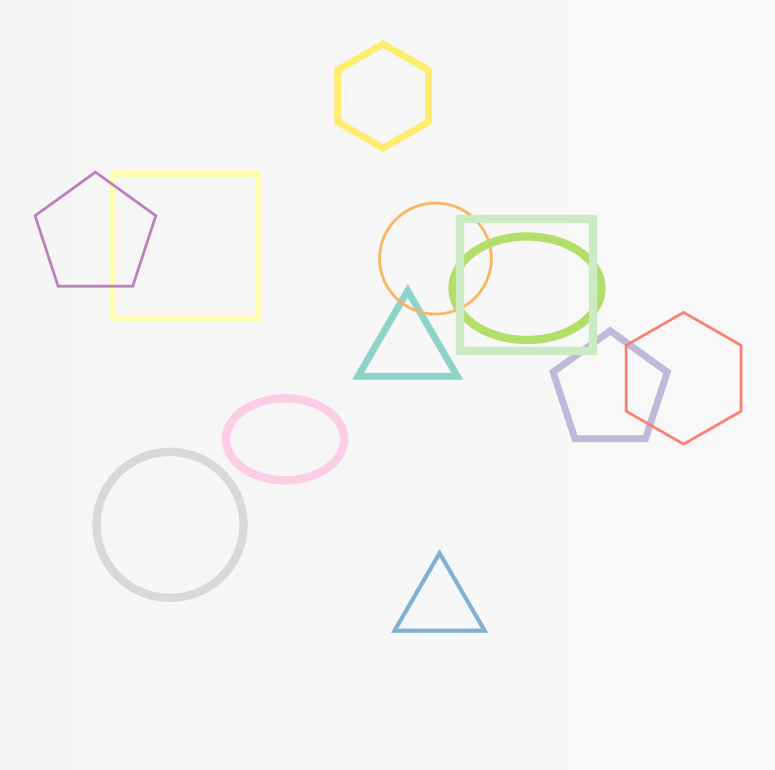[{"shape": "triangle", "thickness": 2.5, "radius": 0.37, "center": [0.526, 0.548]}, {"shape": "square", "thickness": 2.5, "radius": 0.47, "center": [0.239, 0.681]}, {"shape": "pentagon", "thickness": 2.5, "radius": 0.39, "center": [0.787, 0.493]}, {"shape": "hexagon", "thickness": 1, "radius": 0.43, "center": [0.882, 0.509]}, {"shape": "triangle", "thickness": 1.5, "radius": 0.34, "center": [0.567, 0.215]}, {"shape": "circle", "thickness": 1, "radius": 0.36, "center": [0.562, 0.664]}, {"shape": "oval", "thickness": 3, "radius": 0.48, "center": [0.68, 0.626]}, {"shape": "oval", "thickness": 3, "radius": 0.38, "center": [0.368, 0.429]}, {"shape": "circle", "thickness": 3, "radius": 0.47, "center": [0.219, 0.318]}, {"shape": "pentagon", "thickness": 1, "radius": 0.41, "center": [0.123, 0.695]}, {"shape": "square", "thickness": 3, "radius": 0.43, "center": [0.68, 0.63]}, {"shape": "hexagon", "thickness": 2.5, "radius": 0.34, "center": [0.494, 0.875]}]